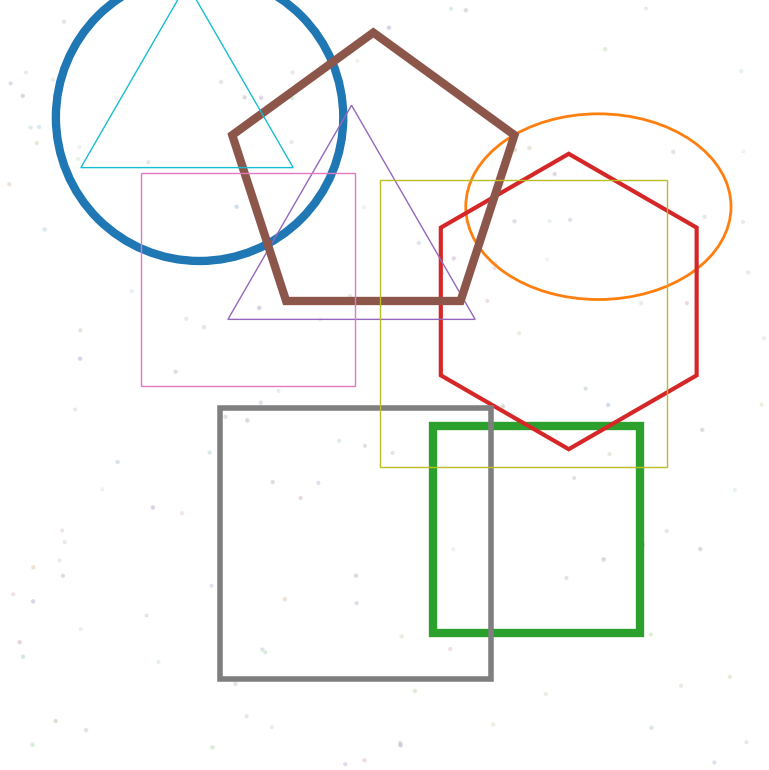[{"shape": "circle", "thickness": 3, "radius": 0.93, "center": [0.259, 0.848]}, {"shape": "oval", "thickness": 1, "radius": 0.86, "center": [0.777, 0.732]}, {"shape": "square", "thickness": 3, "radius": 0.67, "center": [0.697, 0.312]}, {"shape": "hexagon", "thickness": 1.5, "radius": 0.96, "center": [0.739, 0.608]}, {"shape": "triangle", "thickness": 0.5, "radius": 0.93, "center": [0.457, 0.678]}, {"shape": "pentagon", "thickness": 3, "radius": 0.96, "center": [0.485, 0.765]}, {"shape": "square", "thickness": 0.5, "radius": 0.69, "center": [0.322, 0.637]}, {"shape": "square", "thickness": 2, "radius": 0.88, "center": [0.461, 0.294]}, {"shape": "square", "thickness": 0.5, "radius": 0.93, "center": [0.68, 0.58]}, {"shape": "triangle", "thickness": 0.5, "radius": 0.8, "center": [0.243, 0.862]}]